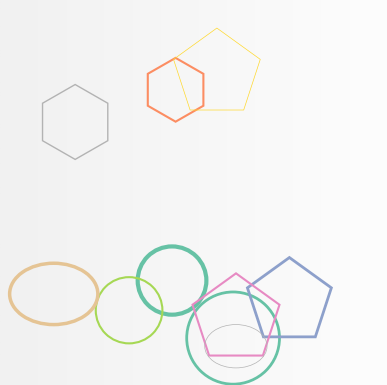[{"shape": "circle", "thickness": 2, "radius": 0.6, "center": [0.602, 0.122]}, {"shape": "circle", "thickness": 3, "radius": 0.44, "center": [0.444, 0.271]}, {"shape": "hexagon", "thickness": 1.5, "radius": 0.41, "center": [0.453, 0.767]}, {"shape": "pentagon", "thickness": 2, "radius": 0.57, "center": [0.747, 0.217]}, {"shape": "pentagon", "thickness": 1.5, "radius": 0.59, "center": [0.609, 0.172]}, {"shape": "circle", "thickness": 1.5, "radius": 0.43, "center": [0.333, 0.194]}, {"shape": "pentagon", "thickness": 0.5, "radius": 0.59, "center": [0.56, 0.809]}, {"shape": "oval", "thickness": 2.5, "radius": 0.57, "center": [0.139, 0.237]}, {"shape": "hexagon", "thickness": 1, "radius": 0.49, "center": [0.194, 0.683]}, {"shape": "oval", "thickness": 0.5, "radius": 0.4, "center": [0.609, 0.101]}]